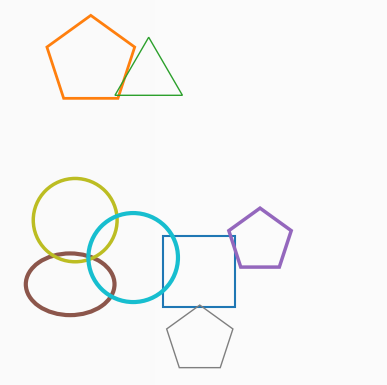[{"shape": "square", "thickness": 1.5, "radius": 0.46, "center": [0.514, 0.295]}, {"shape": "pentagon", "thickness": 2, "radius": 0.6, "center": [0.234, 0.841]}, {"shape": "triangle", "thickness": 1, "radius": 0.5, "center": [0.384, 0.803]}, {"shape": "pentagon", "thickness": 2.5, "radius": 0.42, "center": [0.671, 0.375]}, {"shape": "oval", "thickness": 3, "radius": 0.57, "center": [0.181, 0.262]}, {"shape": "pentagon", "thickness": 1, "radius": 0.45, "center": [0.516, 0.118]}, {"shape": "circle", "thickness": 2.5, "radius": 0.54, "center": [0.194, 0.428]}, {"shape": "circle", "thickness": 3, "radius": 0.58, "center": [0.344, 0.331]}]